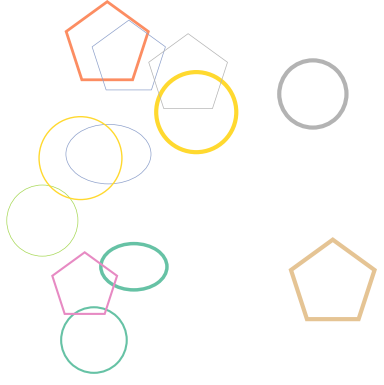[{"shape": "circle", "thickness": 1.5, "radius": 0.43, "center": [0.244, 0.117]}, {"shape": "oval", "thickness": 2.5, "radius": 0.43, "center": [0.348, 0.307]}, {"shape": "pentagon", "thickness": 2, "radius": 0.56, "center": [0.279, 0.883]}, {"shape": "oval", "thickness": 0.5, "radius": 0.55, "center": [0.282, 0.6]}, {"shape": "pentagon", "thickness": 0.5, "radius": 0.5, "center": [0.334, 0.847]}, {"shape": "pentagon", "thickness": 1.5, "radius": 0.44, "center": [0.22, 0.256]}, {"shape": "circle", "thickness": 0.5, "radius": 0.46, "center": [0.11, 0.427]}, {"shape": "circle", "thickness": 1, "radius": 0.54, "center": [0.209, 0.589]}, {"shape": "circle", "thickness": 3, "radius": 0.52, "center": [0.51, 0.709]}, {"shape": "pentagon", "thickness": 3, "radius": 0.57, "center": [0.864, 0.263]}, {"shape": "circle", "thickness": 3, "radius": 0.44, "center": [0.813, 0.756]}, {"shape": "pentagon", "thickness": 0.5, "radius": 0.54, "center": [0.489, 0.805]}]